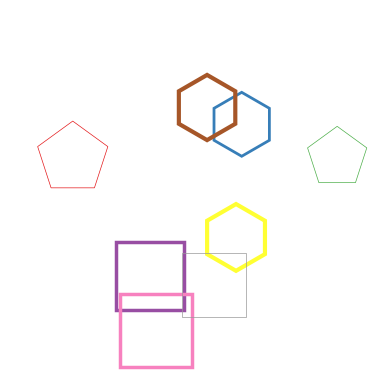[{"shape": "pentagon", "thickness": 0.5, "radius": 0.48, "center": [0.189, 0.59]}, {"shape": "hexagon", "thickness": 2, "radius": 0.42, "center": [0.628, 0.677]}, {"shape": "pentagon", "thickness": 0.5, "radius": 0.4, "center": [0.876, 0.591]}, {"shape": "square", "thickness": 2.5, "radius": 0.44, "center": [0.39, 0.283]}, {"shape": "hexagon", "thickness": 3, "radius": 0.43, "center": [0.613, 0.383]}, {"shape": "hexagon", "thickness": 3, "radius": 0.42, "center": [0.538, 0.721]}, {"shape": "square", "thickness": 2.5, "radius": 0.47, "center": [0.405, 0.141]}, {"shape": "square", "thickness": 0.5, "radius": 0.42, "center": [0.555, 0.259]}]